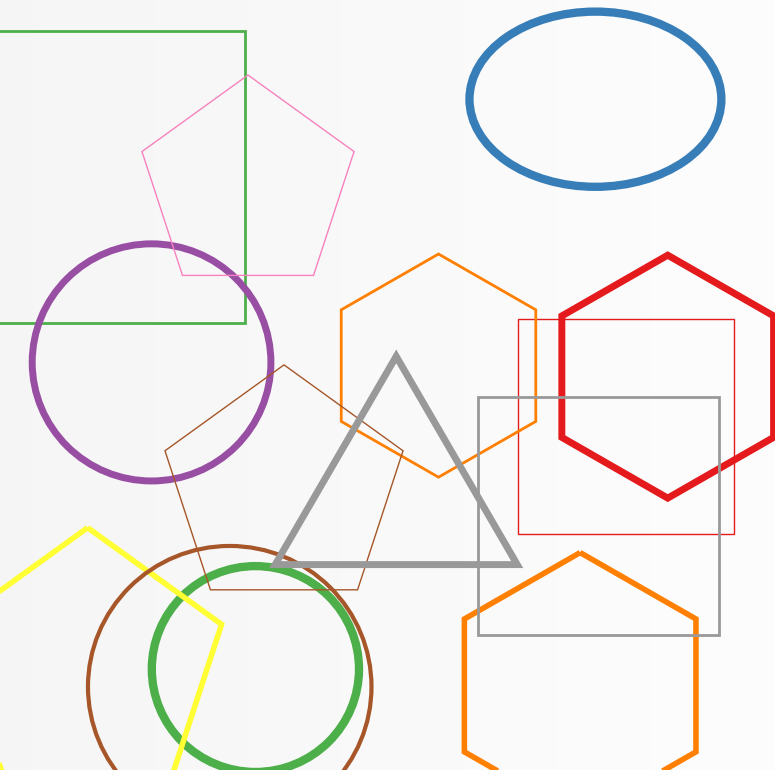[{"shape": "hexagon", "thickness": 2.5, "radius": 0.79, "center": [0.862, 0.511]}, {"shape": "square", "thickness": 0.5, "radius": 0.7, "center": [0.808, 0.446]}, {"shape": "oval", "thickness": 3, "radius": 0.81, "center": [0.768, 0.871]}, {"shape": "circle", "thickness": 3, "radius": 0.67, "center": [0.33, 0.131]}, {"shape": "square", "thickness": 1, "radius": 0.95, "center": [0.126, 0.77]}, {"shape": "circle", "thickness": 2.5, "radius": 0.77, "center": [0.196, 0.529]}, {"shape": "hexagon", "thickness": 1, "radius": 0.72, "center": [0.566, 0.525]}, {"shape": "hexagon", "thickness": 2, "radius": 0.86, "center": [0.749, 0.11]}, {"shape": "pentagon", "thickness": 2, "radius": 0.91, "center": [0.113, 0.133]}, {"shape": "circle", "thickness": 1.5, "radius": 0.91, "center": [0.296, 0.108]}, {"shape": "pentagon", "thickness": 0.5, "radius": 0.81, "center": [0.366, 0.365]}, {"shape": "pentagon", "thickness": 0.5, "radius": 0.72, "center": [0.32, 0.759]}, {"shape": "triangle", "thickness": 2.5, "radius": 0.9, "center": [0.511, 0.357]}, {"shape": "square", "thickness": 1, "radius": 0.77, "center": [0.772, 0.33]}]